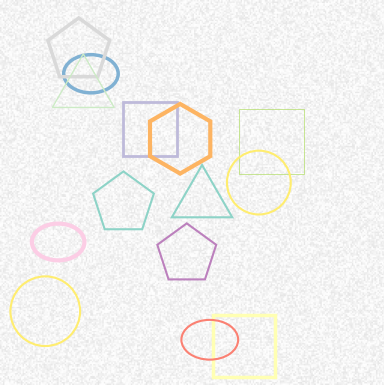[{"shape": "triangle", "thickness": 1.5, "radius": 0.45, "center": [0.525, 0.481]}, {"shape": "pentagon", "thickness": 1.5, "radius": 0.41, "center": [0.321, 0.472]}, {"shape": "square", "thickness": 2.5, "radius": 0.4, "center": [0.633, 0.101]}, {"shape": "square", "thickness": 2, "radius": 0.35, "center": [0.389, 0.665]}, {"shape": "oval", "thickness": 1.5, "radius": 0.37, "center": [0.545, 0.118]}, {"shape": "oval", "thickness": 2.5, "radius": 0.35, "center": [0.236, 0.808]}, {"shape": "hexagon", "thickness": 3, "radius": 0.45, "center": [0.468, 0.64]}, {"shape": "square", "thickness": 0.5, "radius": 0.42, "center": [0.705, 0.632]}, {"shape": "oval", "thickness": 3, "radius": 0.34, "center": [0.151, 0.371]}, {"shape": "pentagon", "thickness": 2.5, "radius": 0.42, "center": [0.205, 0.869]}, {"shape": "pentagon", "thickness": 1.5, "radius": 0.4, "center": [0.485, 0.339]}, {"shape": "triangle", "thickness": 1, "radius": 0.46, "center": [0.216, 0.767]}, {"shape": "circle", "thickness": 1.5, "radius": 0.41, "center": [0.672, 0.526]}, {"shape": "circle", "thickness": 1.5, "radius": 0.45, "center": [0.118, 0.192]}]